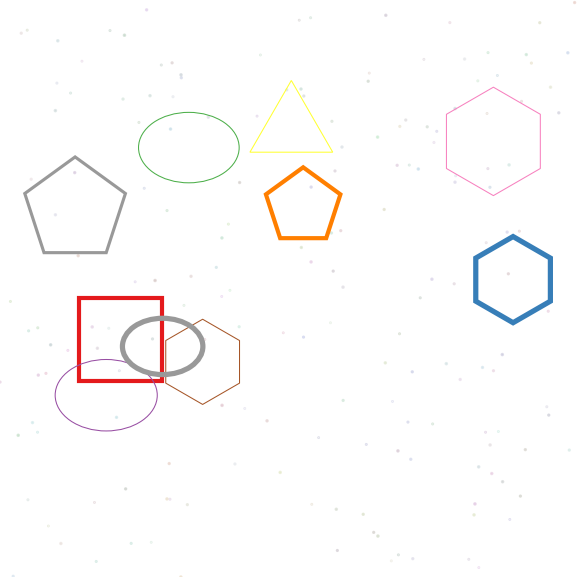[{"shape": "square", "thickness": 2, "radius": 0.36, "center": [0.209, 0.411]}, {"shape": "hexagon", "thickness": 2.5, "radius": 0.37, "center": [0.888, 0.515]}, {"shape": "oval", "thickness": 0.5, "radius": 0.44, "center": [0.327, 0.744]}, {"shape": "oval", "thickness": 0.5, "radius": 0.44, "center": [0.184, 0.315]}, {"shape": "pentagon", "thickness": 2, "radius": 0.34, "center": [0.525, 0.642]}, {"shape": "triangle", "thickness": 0.5, "radius": 0.41, "center": [0.504, 0.777]}, {"shape": "hexagon", "thickness": 0.5, "radius": 0.37, "center": [0.351, 0.373]}, {"shape": "hexagon", "thickness": 0.5, "radius": 0.47, "center": [0.854, 0.754]}, {"shape": "pentagon", "thickness": 1.5, "radius": 0.46, "center": [0.13, 0.636]}, {"shape": "oval", "thickness": 2.5, "radius": 0.35, "center": [0.282, 0.399]}]